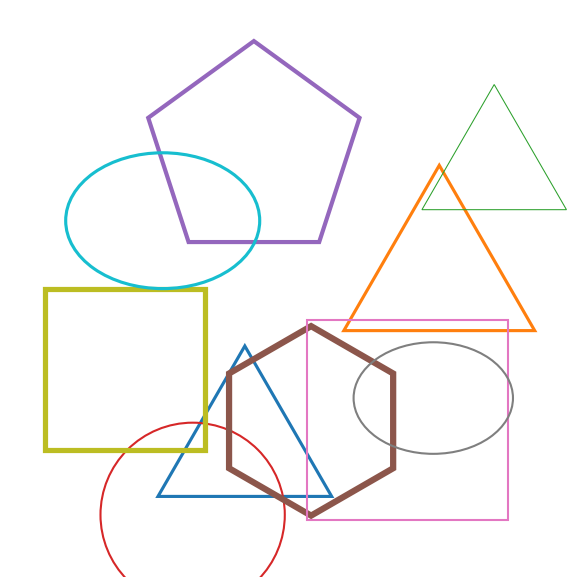[{"shape": "triangle", "thickness": 1.5, "radius": 0.87, "center": [0.424, 0.226]}, {"shape": "triangle", "thickness": 1.5, "radius": 0.95, "center": [0.761, 0.522]}, {"shape": "triangle", "thickness": 0.5, "radius": 0.72, "center": [0.856, 0.708]}, {"shape": "circle", "thickness": 1, "radius": 0.8, "center": [0.334, 0.108]}, {"shape": "pentagon", "thickness": 2, "radius": 0.96, "center": [0.44, 0.736]}, {"shape": "hexagon", "thickness": 3, "radius": 0.82, "center": [0.539, 0.27]}, {"shape": "square", "thickness": 1, "radius": 0.87, "center": [0.706, 0.272]}, {"shape": "oval", "thickness": 1, "radius": 0.69, "center": [0.75, 0.31]}, {"shape": "square", "thickness": 2.5, "radius": 0.69, "center": [0.216, 0.359]}, {"shape": "oval", "thickness": 1.5, "radius": 0.84, "center": [0.282, 0.617]}]